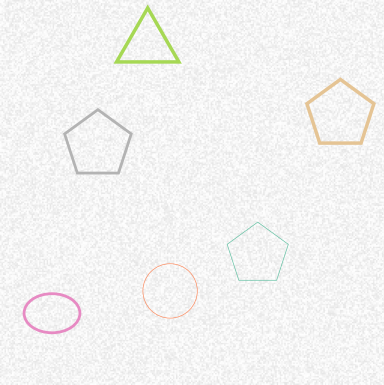[{"shape": "pentagon", "thickness": 0.5, "radius": 0.42, "center": [0.669, 0.34]}, {"shape": "circle", "thickness": 0.5, "radius": 0.35, "center": [0.442, 0.244]}, {"shape": "oval", "thickness": 2, "radius": 0.36, "center": [0.135, 0.186]}, {"shape": "triangle", "thickness": 2.5, "radius": 0.47, "center": [0.384, 0.886]}, {"shape": "pentagon", "thickness": 2.5, "radius": 0.46, "center": [0.884, 0.702]}, {"shape": "pentagon", "thickness": 2, "radius": 0.45, "center": [0.254, 0.624]}]